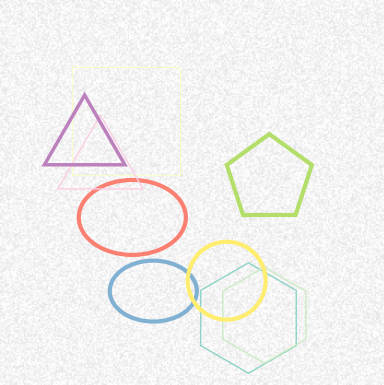[{"shape": "hexagon", "thickness": 1, "radius": 0.72, "center": [0.645, 0.174]}, {"shape": "square", "thickness": 0.5, "radius": 0.7, "center": [0.328, 0.686]}, {"shape": "oval", "thickness": 3, "radius": 0.7, "center": [0.344, 0.435]}, {"shape": "oval", "thickness": 3, "radius": 0.57, "center": [0.398, 0.244]}, {"shape": "pentagon", "thickness": 3, "radius": 0.58, "center": [0.7, 0.536]}, {"shape": "triangle", "thickness": 1, "radius": 0.64, "center": [0.261, 0.573]}, {"shape": "triangle", "thickness": 2.5, "radius": 0.6, "center": [0.22, 0.632]}, {"shape": "hexagon", "thickness": 1, "radius": 0.62, "center": [0.687, 0.181]}, {"shape": "circle", "thickness": 3, "radius": 0.51, "center": [0.589, 0.271]}]